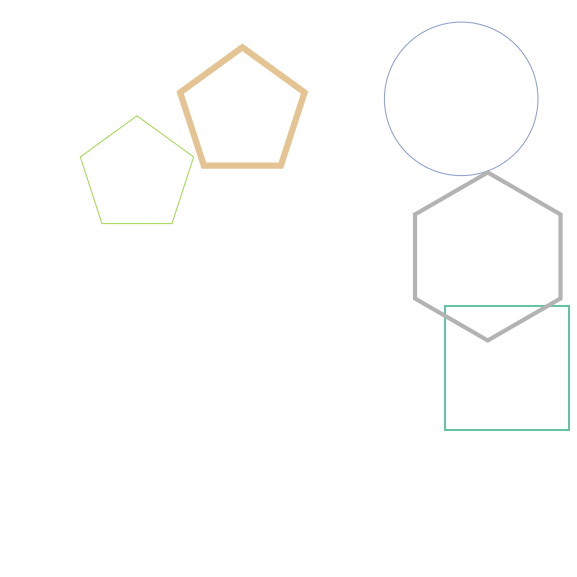[{"shape": "square", "thickness": 1, "radius": 0.54, "center": [0.878, 0.362]}, {"shape": "circle", "thickness": 0.5, "radius": 0.66, "center": [0.799, 0.828]}, {"shape": "pentagon", "thickness": 0.5, "radius": 0.52, "center": [0.237, 0.695]}, {"shape": "pentagon", "thickness": 3, "radius": 0.57, "center": [0.42, 0.804]}, {"shape": "hexagon", "thickness": 2, "radius": 0.73, "center": [0.845, 0.555]}]